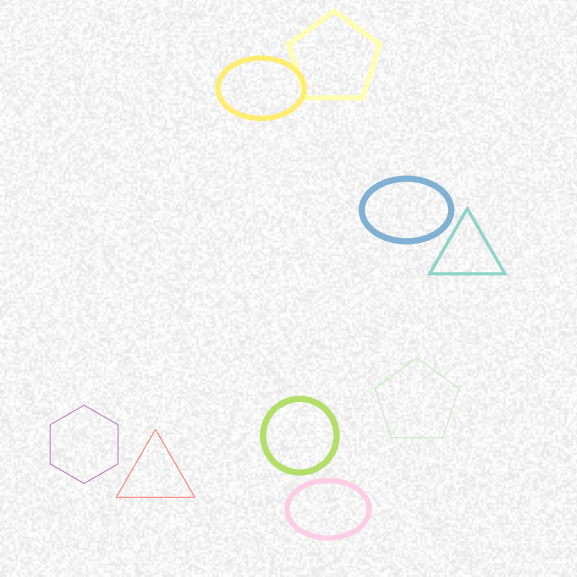[{"shape": "triangle", "thickness": 1.5, "radius": 0.38, "center": [0.809, 0.563]}, {"shape": "pentagon", "thickness": 2.5, "radius": 0.42, "center": [0.579, 0.897]}, {"shape": "triangle", "thickness": 0.5, "radius": 0.39, "center": [0.269, 0.177]}, {"shape": "oval", "thickness": 3, "radius": 0.39, "center": [0.704, 0.636]}, {"shape": "circle", "thickness": 3, "radius": 0.32, "center": [0.519, 0.245]}, {"shape": "oval", "thickness": 2.5, "radius": 0.36, "center": [0.568, 0.117]}, {"shape": "hexagon", "thickness": 0.5, "radius": 0.34, "center": [0.146, 0.23]}, {"shape": "pentagon", "thickness": 0.5, "radius": 0.38, "center": [0.722, 0.303]}, {"shape": "oval", "thickness": 2.5, "radius": 0.37, "center": [0.452, 0.846]}]